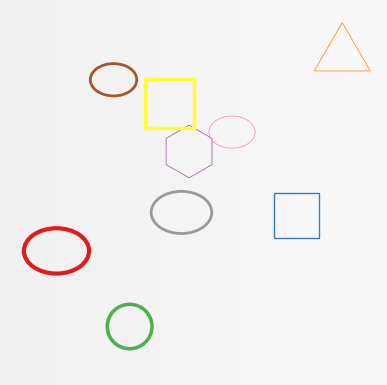[{"shape": "oval", "thickness": 3, "radius": 0.42, "center": [0.146, 0.348]}, {"shape": "square", "thickness": 1, "radius": 0.29, "center": [0.765, 0.44]}, {"shape": "circle", "thickness": 2.5, "radius": 0.29, "center": [0.335, 0.152]}, {"shape": "hexagon", "thickness": 0.5, "radius": 0.34, "center": [0.488, 0.606]}, {"shape": "triangle", "thickness": 0.5, "radius": 0.42, "center": [0.883, 0.857]}, {"shape": "square", "thickness": 2.5, "radius": 0.32, "center": [0.437, 0.73]}, {"shape": "oval", "thickness": 2, "radius": 0.3, "center": [0.293, 0.793]}, {"shape": "oval", "thickness": 0.5, "radius": 0.3, "center": [0.599, 0.657]}, {"shape": "oval", "thickness": 2, "radius": 0.39, "center": [0.468, 0.448]}]